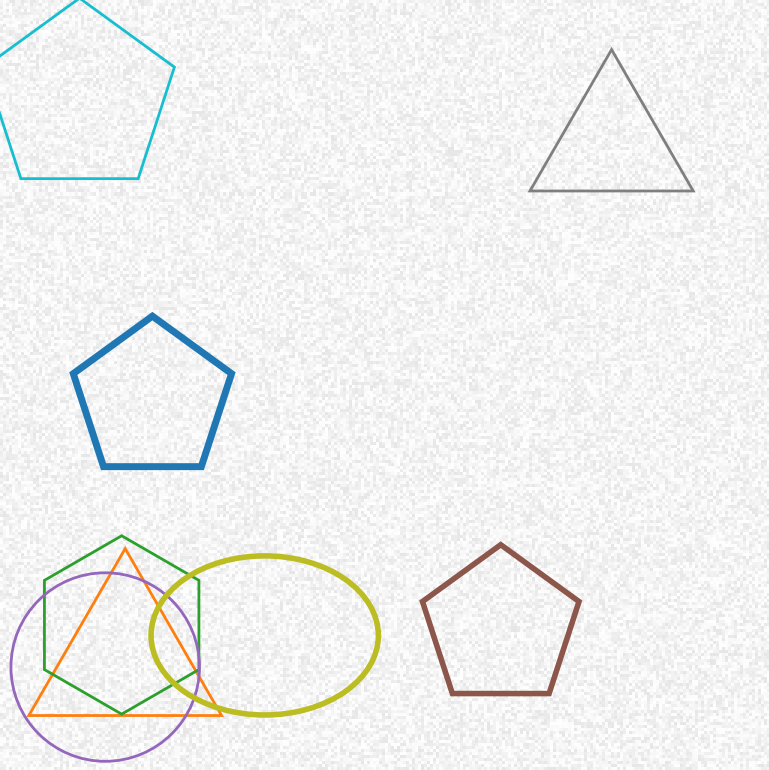[{"shape": "pentagon", "thickness": 2.5, "radius": 0.54, "center": [0.198, 0.481]}, {"shape": "triangle", "thickness": 1, "radius": 0.72, "center": [0.163, 0.143]}, {"shape": "hexagon", "thickness": 1, "radius": 0.58, "center": [0.158, 0.188]}, {"shape": "circle", "thickness": 1, "radius": 0.61, "center": [0.137, 0.134]}, {"shape": "pentagon", "thickness": 2, "radius": 0.53, "center": [0.65, 0.186]}, {"shape": "triangle", "thickness": 1, "radius": 0.61, "center": [0.794, 0.813]}, {"shape": "oval", "thickness": 2, "radius": 0.74, "center": [0.344, 0.175]}, {"shape": "pentagon", "thickness": 1, "radius": 0.65, "center": [0.103, 0.873]}]